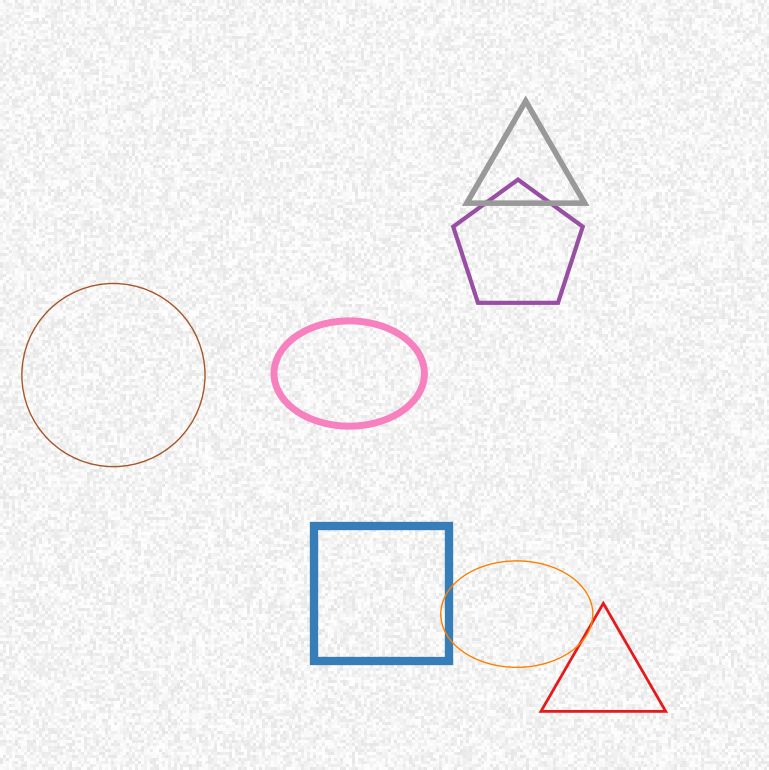[{"shape": "triangle", "thickness": 1, "radius": 0.47, "center": [0.784, 0.123]}, {"shape": "square", "thickness": 3, "radius": 0.44, "center": [0.496, 0.229]}, {"shape": "pentagon", "thickness": 1.5, "radius": 0.44, "center": [0.673, 0.678]}, {"shape": "oval", "thickness": 0.5, "radius": 0.49, "center": [0.671, 0.202]}, {"shape": "circle", "thickness": 0.5, "radius": 0.59, "center": [0.147, 0.513]}, {"shape": "oval", "thickness": 2.5, "radius": 0.49, "center": [0.454, 0.515]}, {"shape": "triangle", "thickness": 2, "radius": 0.44, "center": [0.683, 0.78]}]